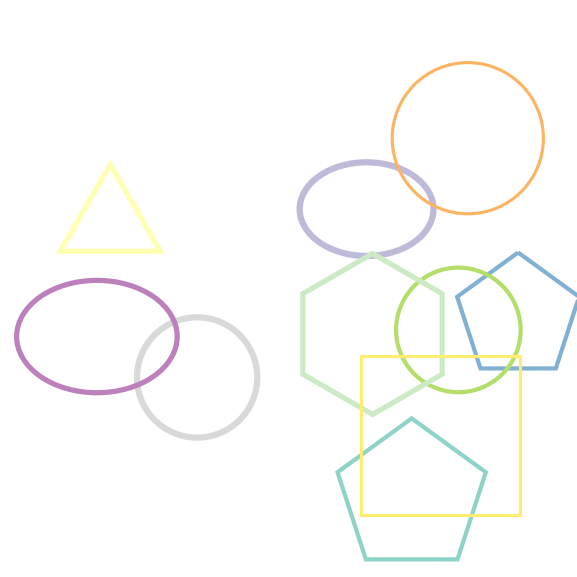[{"shape": "pentagon", "thickness": 2, "radius": 0.67, "center": [0.713, 0.14]}, {"shape": "triangle", "thickness": 2.5, "radius": 0.5, "center": [0.191, 0.614]}, {"shape": "oval", "thickness": 3, "radius": 0.58, "center": [0.635, 0.637]}, {"shape": "pentagon", "thickness": 2, "radius": 0.56, "center": [0.897, 0.451]}, {"shape": "circle", "thickness": 1.5, "radius": 0.65, "center": [0.81, 0.76]}, {"shape": "circle", "thickness": 2, "radius": 0.54, "center": [0.794, 0.428]}, {"shape": "circle", "thickness": 3, "radius": 0.52, "center": [0.341, 0.346]}, {"shape": "oval", "thickness": 2.5, "radius": 0.7, "center": [0.168, 0.416]}, {"shape": "hexagon", "thickness": 2.5, "radius": 0.7, "center": [0.645, 0.421]}, {"shape": "square", "thickness": 1.5, "radius": 0.69, "center": [0.762, 0.245]}]